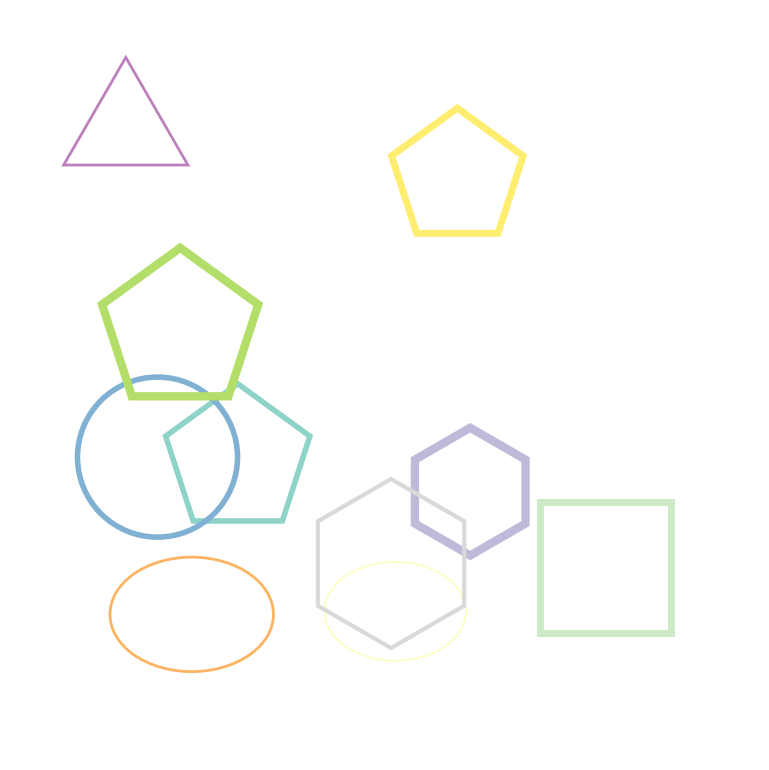[{"shape": "pentagon", "thickness": 2, "radius": 0.49, "center": [0.309, 0.403]}, {"shape": "oval", "thickness": 0.5, "radius": 0.46, "center": [0.513, 0.206]}, {"shape": "hexagon", "thickness": 3, "radius": 0.41, "center": [0.611, 0.362]}, {"shape": "circle", "thickness": 2, "radius": 0.52, "center": [0.205, 0.406]}, {"shape": "oval", "thickness": 1, "radius": 0.53, "center": [0.249, 0.202]}, {"shape": "pentagon", "thickness": 3, "radius": 0.53, "center": [0.234, 0.572]}, {"shape": "hexagon", "thickness": 1.5, "radius": 0.55, "center": [0.508, 0.268]}, {"shape": "triangle", "thickness": 1, "radius": 0.47, "center": [0.163, 0.832]}, {"shape": "square", "thickness": 2.5, "radius": 0.43, "center": [0.786, 0.263]}, {"shape": "pentagon", "thickness": 2.5, "radius": 0.45, "center": [0.594, 0.77]}]